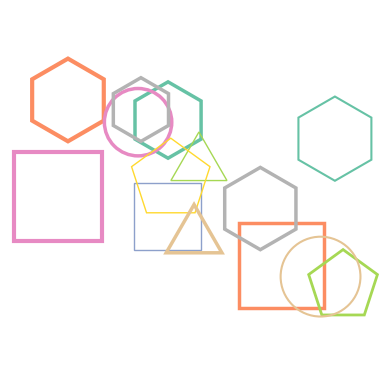[{"shape": "hexagon", "thickness": 2.5, "radius": 0.5, "center": [0.436, 0.688]}, {"shape": "hexagon", "thickness": 1.5, "radius": 0.55, "center": [0.87, 0.64]}, {"shape": "hexagon", "thickness": 3, "radius": 0.54, "center": [0.177, 0.74]}, {"shape": "square", "thickness": 2.5, "radius": 0.55, "center": [0.732, 0.311]}, {"shape": "square", "thickness": 1, "radius": 0.44, "center": [0.435, 0.437]}, {"shape": "square", "thickness": 3, "radius": 0.58, "center": [0.15, 0.489]}, {"shape": "circle", "thickness": 2.5, "radius": 0.44, "center": [0.359, 0.683]}, {"shape": "triangle", "thickness": 1, "radius": 0.42, "center": [0.517, 0.573]}, {"shape": "pentagon", "thickness": 2, "radius": 0.47, "center": [0.891, 0.258]}, {"shape": "pentagon", "thickness": 1, "radius": 0.54, "center": [0.444, 0.534]}, {"shape": "triangle", "thickness": 2.5, "radius": 0.42, "center": [0.504, 0.385]}, {"shape": "circle", "thickness": 1.5, "radius": 0.52, "center": [0.833, 0.282]}, {"shape": "hexagon", "thickness": 2.5, "radius": 0.53, "center": [0.676, 0.458]}, {"shape": "hexagon", "thickness": 2.5, "radius": 0.41, "center": [0.366, 0.715]}]